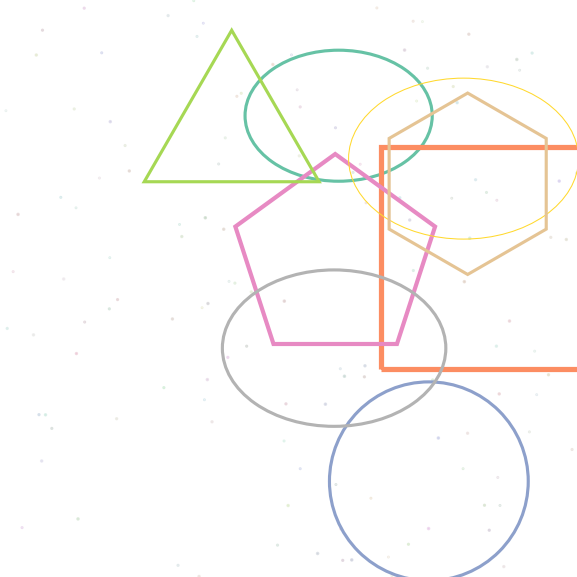[{"shape": "oval", "thickness": 1.5, "radius": 0.81, "center": [0.586, 0.799]}, {"shape": "square", "thickness": 2.5, "radius": 0.96, "center": [0.851, 0.552]}, {"shape": "circle", "thickness": 1.5, "radius": 0.86, "center": [0.743, 0.166]}, {"shape": "pentagon", "thickness": 2, "radius": 0.91, "center": [0.58, 0.551]}, {"shape": "triangle", "thickness": 1.5, "radius": 0.87, "center": [0.401, 0.772]}, {"shape": "oval", "thickness": 0.5, "radius": 1.0, "center": [0.803, 0.724]}, {"shape": "hexagon", "thickness": 1.5, "radius": 0.79, "center": [0.81, 0.681]}, {"shape": "oval", "thickness": 1.5, "radius": 0.97, "center": [0.579, 0.396]}]